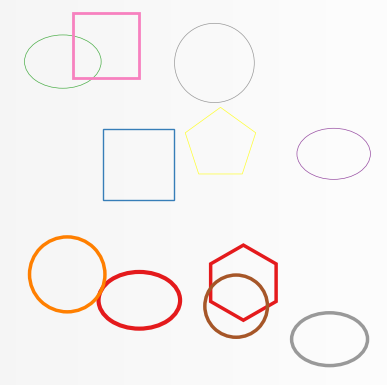[{"shape": "hexagon", "thickness": 2.5, "radius": 0.49, "center": [0.628, 0.266]}, {"shape": "oval", "thickness": 3, "radius": 0.53, "center": [0.36, 0.22]}, {"shape": "square", "thickness": 1, "radius": 0.46, "center": [0.357, 0.572]}, {"shape": "oval", "thickness": 0.5, "radius": 0.49, "center": [0.162, 0.84]}, {"shape": "oval", "thickness": 0.5, "radius": 0.47, "center": [0.861, 0.6]}, {"shape": "circle", "thickness": 2.5, "radius": 0.49, "center": [0.174, 0.287]}, {"shape": "pentagon", "thickness": 0.5, "radius": 0.48, "center": [0.569, 0.626]}, {"shape": "circle", "thickness": 2.5, "radius": 0.4, "center": [0.609, 0.205]}, {"shape": "square", "thickness": 2, "radius": 0.42, "center": [0.274, 0.881]}, {"shape": "oval", "thickness": 2.5, "radius": 0.49, "center": [0.851, 0.119]}, {"shape": "circle", "thickness": 0.5, "radius": 0.51, "center": [0.553, 0.836]}]